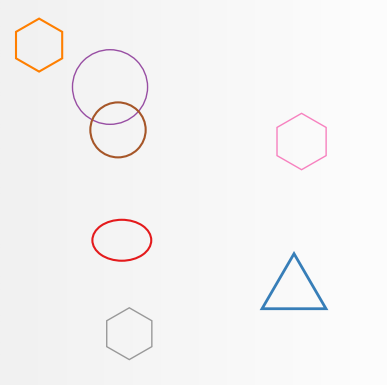[{"shape": "oval", "thickness": 1.5, "radius": 0.38, "center": [0.314, 0.376]}, {"shape": "triangle", "thickness": 2, "radius": 0.48, "center": [0.759, 0.246]}, {"shape": "circle", "thickness": 1, "radius": 0.48, "center": [0.284, 0.774]}, {"shape": "hexagon", "thickness": 1.5, "radius": 0.34, "center": [0.101, 0.883]}, {"shape": "circle", "thickness": 1.5, "radius": 0.36, "center": [0.305, 0.663]}, {"shape": "hexagon", "thickness": 1, "radius": 0.37, "center": [0.778, 0.632]}, {"shape": "hexagon", "thickness": 1, "radius": 0.34, "center": [0.334, 0.133]}]